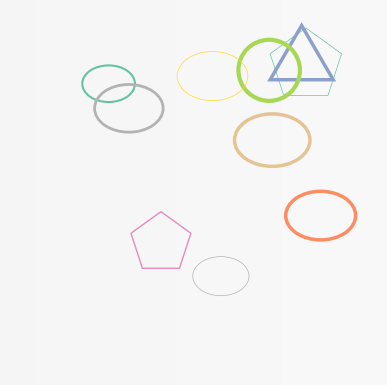[{"shape": "pentagon", "thickness": 0.5, "radius": 0.48, "center": [0.789, 0.83]}, {"shape": "oval", "thickness": 1.5, "radius": 0.34, "center": [0.28, 0.783]}, {"shape": "oval", "thickness": 2.5, "radius": 0.45, "center": [0.828, 0.44]}, {"shape": "triangle", "thickness": 2.5, "radius": 0.47, "center": [0.778, 0.84]}, {"shape": "pentagon", "thickness": 1, "radius": 0.41, "center": [0.415, 0.369]}, {"shape": "circle", "thickness": 3, "radius": 0.4, "center": [0.695, 0.817]}, {"shape": "oval", "thickness": 0.5, "radius": 0.46, "center": [0.548, 0.802]}, {"shape": "oval", "thickness": 2.5, "radius": 0.49, "center": [0.703, 0.636]}, {"shape": "oval", "thickness": 0.5, "radius": 0.36, "center": [0.57, 0.283]}, {"shape": "oval", "thickness": 2, "radius": 0.44, "center": [0.333, 0.719]}]